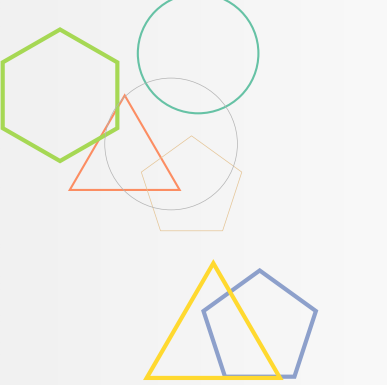[{"shape": "circle", "thickness": 1.5, "radius": 0.78, "center": [0.511, 0.861]}, {"shape": "triangle", "thickness": 1.5, "radius": 0.82, "center": [0.322, 0.589]}, {"shape": "pentagon", "thickness": 3, "radius": 0.76, "center": [0.67, 0.145]}, {"shape": "hexagon", "thickness": 3, "radius": 0.85, "center": [0.155, 0.753]}, {"shape": "triangle", "thickness": 3, "radius": 0.99, "center": [0.551, 0.118]}, {"shape": "pentagon", "thickness": 0.5, "radius": 0.68, "center": [0.494, 0.511]}, {"shape": "circle", "thickness": 0.5, "radius": 0.86, "center": [0.442, 0.626]}]